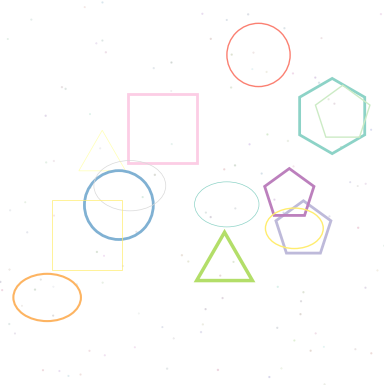[{"shape": "oval", "thickness": 0.5, "radius": 0.42, "center": [0.589, 0.469]}, {"shape": "hexagon", "thickness": 2, "radius": 0.49, "center": [0.863, 0.699]}, {"shape": "triangle", "thickness": 0.5, "radius": 0.35, "center": [0.266, 0.591]}, {"shape": "pentagon", "thickness": 2, "radius": 0.38, "center": [0.788, 0.403]}, {"shape": "circle", "thickness": 1, "radius": 0.41, "center": [0.671, 0.857]}, {"shape": "circle", "thickness": 2, "radius": 0.45, "center": [0.309, 0.467]}, {"shape": "oval", "thickness": 1.5, "radius": 0.44, "center": [0.122, 0.227]}, {"shape": "triangle", "thickness": 2.5, "radius": 0.42, "center": [0.583, 0.313]}, {"shape": "square", "thickness": 2, "radius": 0.45, "center": [0.422, 0.667]}, {"shape": "oval", "thickness": 0.5, "radius": 0.47, "center": [0.337, 0.518]}, {"shape": "pentagon", "thickness": 2, "radius": 0.34, "center": [0.751, 0.495]}, {"shape": "pentagon", "thickness": 1, "radius": 0.37, "center": [0.89, 0.704]}, {"shape": "square", "thickness": 0.5, "radius": 0.46, "center": [0.226, 0.39]}, {"shape": "oval", "thickness": 1, "radius": 0.38, "center": [0.765, 0.407]}]